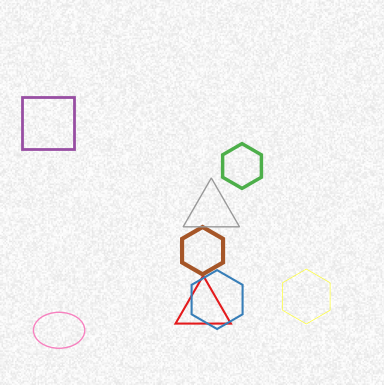[{"shape": "triangle", "thickness": 1.5, "radius": 0.42, "center": [0.528, 0.201]}, {"shape": "hexagon", "thickness": 1.5, "radius": 0.38, "center": [0.564, 0.222]}, {"shape": "hexagon", "thickness": 2.5, "radius": 0.29, "center": [0.629, 0.569]}, {"shape": "square", "thickness": 2, "radius": 0.34, "center": [0.124, 0.68]}, {"shape": "hexagon", "thickness": 0.5, "radius": 0.36, "center": [0.796, 0.23]}, {"shape": "hexagon", "thickness": 3, "radius": 0.31, "center": [0.526, 0.349]}, {"shape": "oval", "thickness": 1, "radius": 0.33, "center": [0.154, 0.142]}, {"shape": "triangle", "thickness": 1, "radius": 0.42, "center": [0.549, 0.453]}]